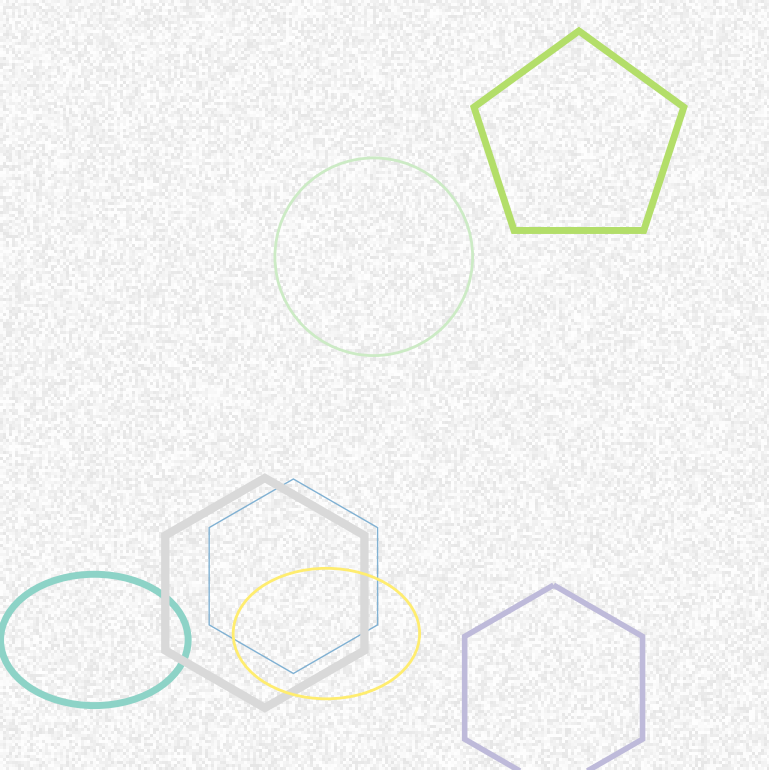[{"shape": "oval", "thickness": 2.5, "radius": 0.61, "center": [0.123, 0.169]}, {"shape": "hexagon", "thickness": 2, "radius": 0.67, "center": [0.719, 0.107]}, {"shape": "hexagon", "thickness": 0.5, "radius": 0.63, "center": [0.381, 0.252]}, {"shape": "pentagon", "thickness": 2.5, "radius": 0.72, "center": [0.752, 0.817]}, {"shape": "hexagon", "thickness": 3, "radius": 0.75, "center": [0.344, 0.23]}, {"shape": "circle", "thickness": 1, "radius": 0.64, "center": [0.485, 0.667]}, {"shape": "oval", "thickness": 1, "radius": 0.61, "center": [0.424, 0.177]}]